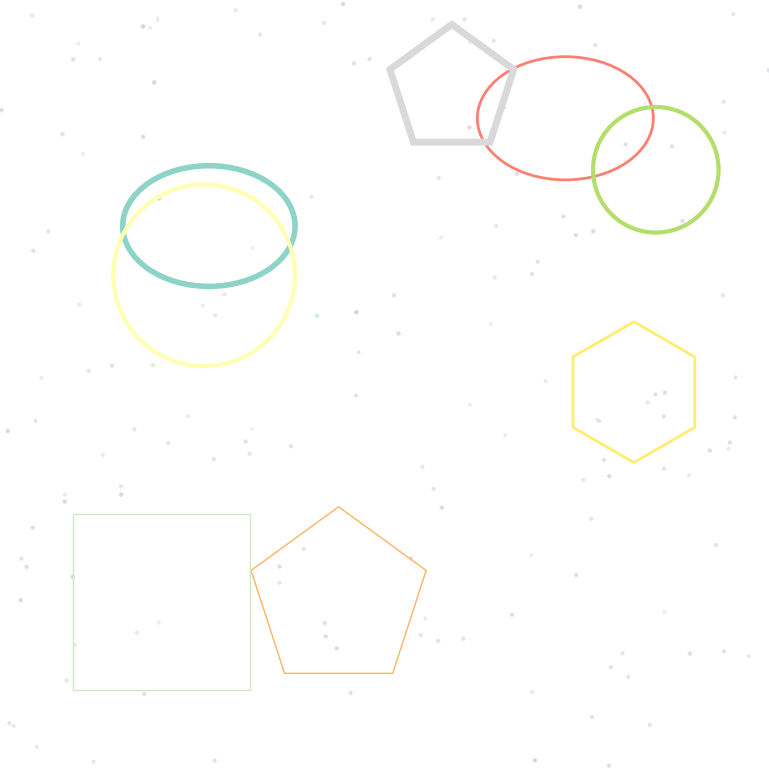[{"shape": "oval", "thickness": 2, "radius": 0.56, "center": [0.271, 0.706]}, {"shape": "circle", "thickness": 1.5, "radius": 0.59, "center": [0.265, 0.642]}, {"shape": "oval", "thickness": 1, "radius": 0.57, "center": [0.734, 0.846]}, {"shape": "pentagon", "thickness": 0.5, "radius": 0.6, "center": [0.44, 0.222]}, {"shape": "circle", "thickness": 1.5, "radius": 0.41, "center": [0.852, 0.779]}, {"shape": "pentagon", "thickness": 2.5, "radius": 0.42, "center": [0.587, 0.884]}, {"shape": "square", "thickness": 0.5, "radius": 0.57, "center": [0.21, 0.218]}, {"shape": "hexagon", "thickness": 1, "radius": 0.46, "center": [0.823, 0.491]}]